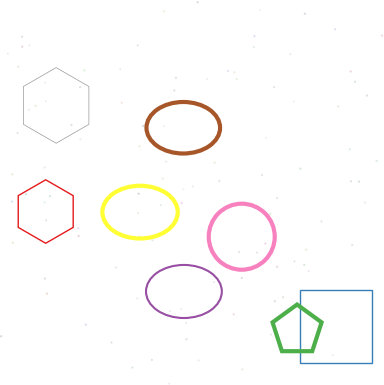[{"shape": "hexagon", "thickness": 1, "radius": 0.41, "center": [0.119, 0.451]}, {"shape": "square", "thickness": 1, "radius": 0.47, "center": [0.873, 0.152]}, {"shape": "pentagon", "thickness": 3, "radius": 0.33, "center": [0.772, 0.142]}, {"shape": "oval", "thickness": 1.5, "radius": 0.49, "center": [0.478, 0.243]}, {"shape": "oval", "thickness": 3, "radius": 0.49, "center": [0.364, 0.449]}, {"shape": "oval", "thickness": 3, "radius": 0.48, "center": [0.476, 0.668]}, {"shape": "circle", "thickness": 3, "radius": 0.43, "center": [0.628, 0.385]}, {"shape": "hexagon", "thickness": 0.5, "radius": 0.49, "center": [0.146, 0.726]}]